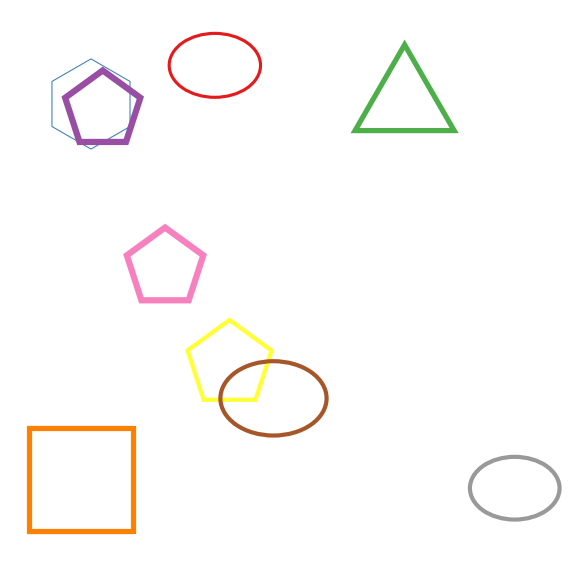[{"shape": "oval", "thickness": 1.5, "radius": 0.4, "center": [0.372, 0.886]}, {"shape": "hexagon", "thickness": 0.5, "radius": 0.39, "center": [0.158, 0.819]}, {"shape": "triangle", "thickness": 2.5, "radius": 0.5, "center": [0.701, 0.823]}, {"shape": "pentagon", "thickness": 3, "radius": 0.34, "center": [0.178, 0.809]}, {"shape": "square", "thickness": 2.5, "radius": 0.45, "center": [0.14, 0.168]}, {"shape": "pentagon", "thickness": 2, "radius": 0.38, "center": [0.398, 0.369]}, {"shape": "oval", "thickness": 2, "radius": 0.46, "center": [0.474, 0.309]}, {"shape": "pentagon", "thickness": 3, "radius": 0.35, "center": [0.286, 0.535]}, {"shape": "oval", "thickness": 2, "radius": 0.39, "center": [0.891, 0.154]}]